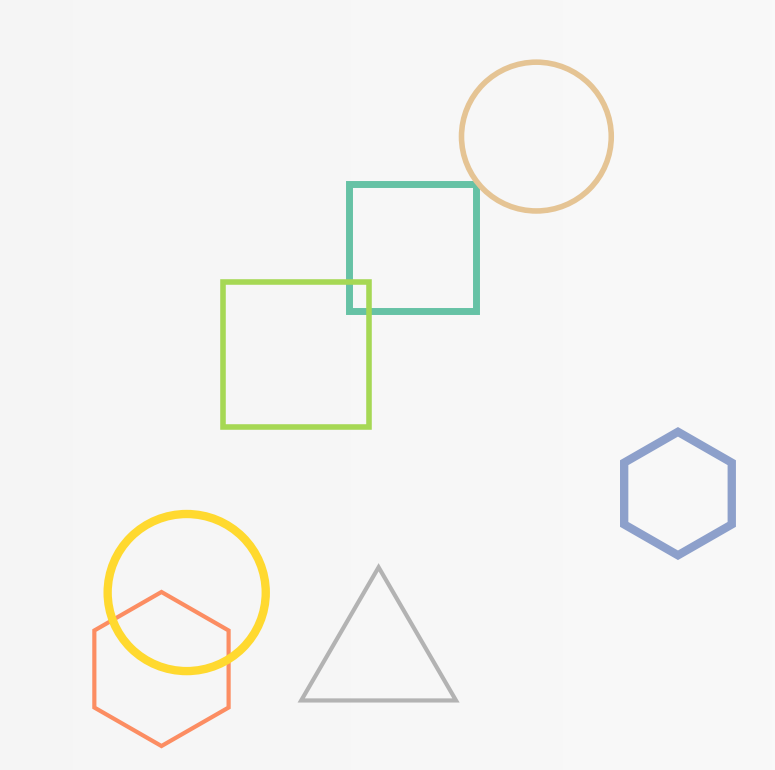[{"shape": "square", "thickness": 2.5, "radius": 0.41, "center": [0.532, 0.678]}, {"shape": "hexagon", "thickness": 1.5, "radius": 0.5, "center": [0.208, 0.131]}, {"shape": "hexagon", "thickness": 3, "radius": 0.4, "center": [0.875, 0.359]}, {"shape": "square", "thickness": 2, "radius": 0.47, "center": [0.382, 0.54]}, {"shape": "circle", "thickness": 3, "radius": 0.51, "center": [0.241, 0.23]}, {"shape": "circle", "thickness": 2, "radius": 0.48, "center": [0.692, 0.823]}, {"shape": "triangle", "thickness": 1.5, "radius": 0.58, "center": [0.489, 0.148]}]